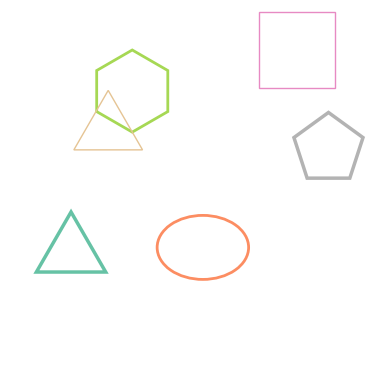[{"shape": "triangle", "thickness": 2.5, "radius": 0.52, "center": [0.185, 0.345]}, {"shape": "oval", "thickness": 2, "radius": 0.59, "center": [0.527, 0.357]}, {"shape": "square", "thickness": 1, "radius": 0.49, "center": [0.772, 0.87]}, {"shape": "hexagon", "thickness": 2, "radius": 0.53, "center": [0.343, 0.763]}, {"shape": "triangle", "thickness": 1, "radius": 0.51, "center": [0.281, 0.662]}, {"shape": "pentagon", "thickness": 2.5, "radius": 0.47, "center": [0.853, 0.614]}]